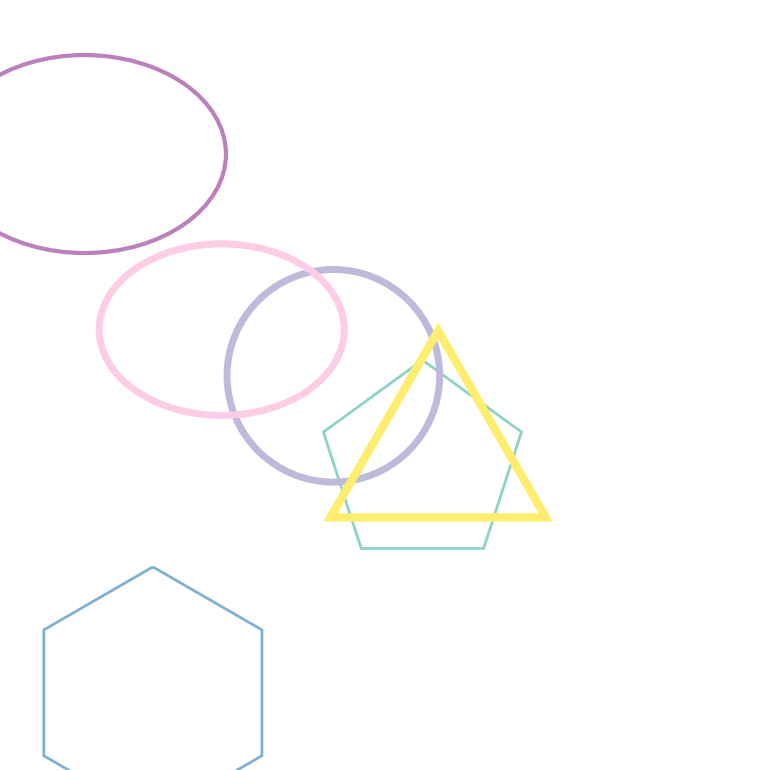[{"shape": "pentagon", "thickness": 1, "radius": 0.68, "center": [0.549, 0.397]}, {"shape": "circle", "thickness": 2.5, "radius": 0.69, "center": [0.433, 0.512]}, {"shape": "hexagon", "thickness": 1, "radius": 0.82, "center": [0.199, 0.1]}, {"shape": "oval", "thickness": 2.5, "radius": 0.8, "center": [0.288, 0.572]}, {"shape": "oval", "thickness": 1.5, "radius": 0.92, "center": [0.11, 0.8]}, {"shape": "triangle", "thickness": 3, "radius": 0.81, "center": [0.569, 0.409]}]